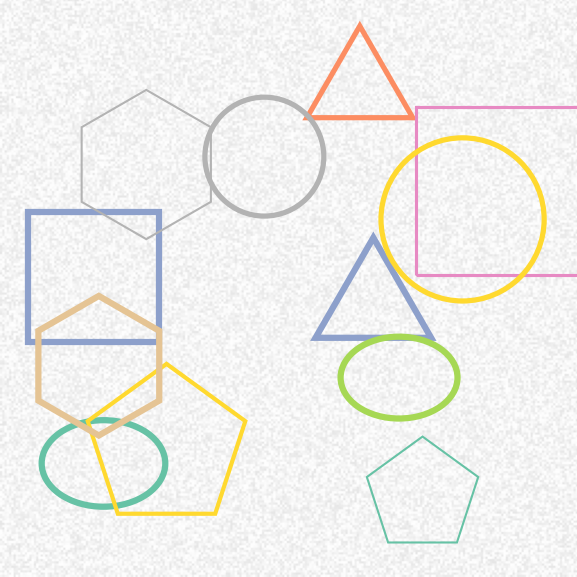[{"shape": "oval", "thickness": 3, "radius": 0.54, "center": [0.179, 0.197]}, {"shape": "pentagon", "thickness": 1, "radius": 0.51, "center": [0.732, 0.142]}, {"shape": "triangle", "thickness": 2.5, "radius": 0.53, "center": [0.623, 0.848]}, {"shape": "triangle", "thickness": 3, "radius": 0.58, "center": [0.646, 0.472]}, {"shape": "square", "thickness": 3, "radius": 0.57, "center": [0.162, 0.52]}, {"shape": "square", "thickness": 1.5, "radius": 0.73, "center": [0.866, 0.668]}, {"shape": "oval", "thickness": 3, "radius": 0.51, "center": [0.691, 0.345]}, {"shape": "circle", "thickness": 2.5, "radius": 0.71, "center": [0.801, 0.619]}, {"shape": "pentagon", "thickness": 2, "radius": 0.72, "center": [0.288, 0.226]}, {"shape": "hexagon", "thickness": 3, "radius": 0.6, "center": [0.171, 0.366]}, {"shape": "circle", "thickness": 2.5, "radius": 0.51, "center": [0.458, 0.728]}, {"shape": "hexagon", "thickness": 1, "radius": 0.65, "center": [0.253, 0.714]}]